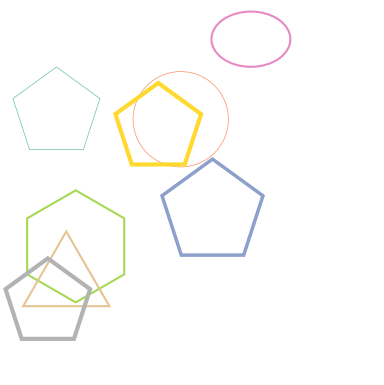[{"shape": "pentagon", "thickness": 0.5, "radius": 0.59, "center": [0.147, 0.707]}, {"shape": "circle", "thickness": 0.5, "radius": 0.62, "center": [0.469, 0.69]}, {"shape": "pentagon", "thickness": 2.5, "radius": 0.69, "center": [0.552, 0.449]}, {"shape": "oval", "thickness": 1.5, "radius": 0.51, "center": [0.652, 0.898]}, {"shape": "hexagon", "thickness": 1.5, "radius": 0.73, "center": [0.197, 0.36]}, {"shape": "pentagon", "thickness": 3, "radius": 0.58, "center": [0.411, 0.667]}, {"shape": "triangle", "thickness": 1.5, "radius": 0.65, "center": [0.172, 0.269]}, {"shape": "pentagon", "thickness": 3, "radius": 0.58, "center": [0.124, 0.213]}]